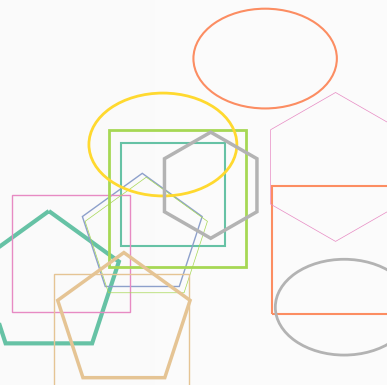[{"shape": "pentagon", "thickness": 3, "radius": 0.95, "center": [0.126, 0.262]}, {"shape": "square", "thickness": 1.5, "radius": 0.67, "center": [0.446, 0.495]}, {"shape": "square", "thickness": 1.5, "radius": 0.83, "center": [0.868, 0.35]}, {"shape": "oval", "thickness": 1.5, "radius": 0.93, "center": [0.684, 0.848]}, {"shape": "pentagon", "thickness": 1, "radius": 0.81, "center": [0.367, 0.387]}, {"shape": "hexagon", "thickness": 0.5, "radius": 0.97, "center": [0.866, 0.566]}, {"shape": "square", "thickness": 1, "radius": 0.76, "center": [0.184, 0.341]}, {"shape": "square", "thickness": 2, "radius": 0.89, "center": [0.458, 0.485]}, {"shape": "pentagon", "thickness": 0.5, "radius": 0.83, "center": [0.377, 0.374]}, {"shape": "oval", "thickness": 2, "radius": 0.95, "center": [0.42, 0.625]}, {"shape": "square", "thickness": 1, "radius": 0.87, "center": [0.314, 0.115]}, {"shape": "pentagon", "thickness": 2.5, "radius": 0.9, "center": [0.32, 0.164]}, {"shape": "oval", "thickness": 2, "radius": 0.89, "center": [0.888, 0.202]}, {"shape": "hexagon", "thickness": 2.5, "radius": 0.69, "center": [0.544, 0.519]}]